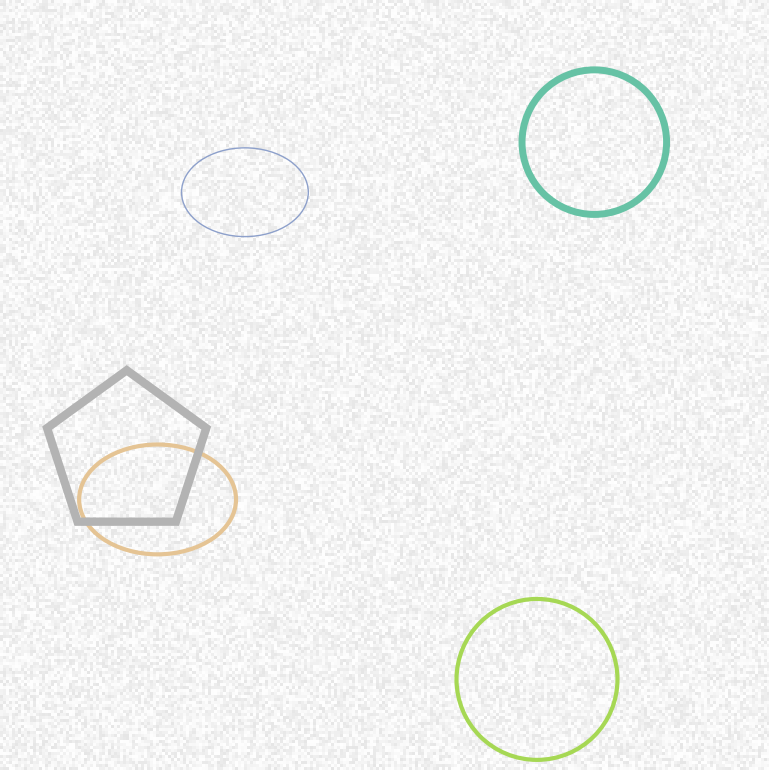[{"shape": "circle", "thickness": 2.5, "radius": 0.47, "center": [0.772, 0.815]}, {"shape": "oval", "thickness": 0.5, "radius": 0.41, "center": [0.318, 0.75]}, {"shape": "circle", "thickness": 1.5, "radius": 0.52, "center": [0.697, 0.118]}, {"shape": "oval", "thickness": 1.5, "radius": 0.51, "center": [0.205, 0.351]}, {"shape": "pentagon", "thickness": 3, "radius": 0.54, "center": [0.165, 0.41]}]